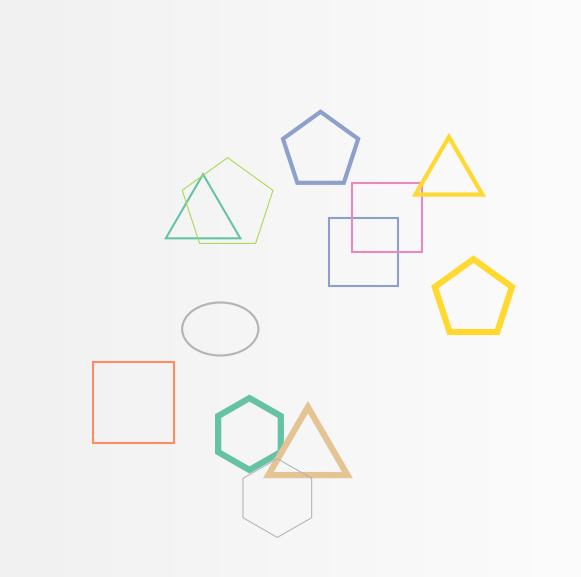[{"shape": "triangle", "thickness": 1, "radius": 0.37, "center": [0.349, 0.623]}, {"shape": "hexagon", "thickness": 3, "radius": 0.31, "center": [0.429, 0.248]}, {"shape": "square", "thickness": 1, "radius": 0.35, "center": [0.229, 0.303]}, {"shape": "square", "thickness": 1, "radius": 0.3, "center": [0.626, 0.562]}, {"shape": "pentagon", "thickness": 2, "radius": 0.34, "center": [0.552, 0.738]}, {"shape": "square", "thickness": 1, "radius": 0.3, "center": [0.665, 0.622]}, {"shape": "pentagon", "thickness": 0.5, "radius": 0.41, "center": [0.392, 0.644]}, {"shape": "pentagon", "thickness": 3, "radius": 0.35, "center": [0.814, 0.481]}, {"shape": "triangle", "thickness": 2, "radius": 0.33, "center": [0.772, 0.695]}, {"shape": "triangle", "thickness": 3, "radius": 0.39, "center": [0.53, 0.216]}, {"shape": "oval", "thickness": 1, "radius": 0.33, "center": [0.379, 0.429]}, {"shape": "hexagon", "thickness": 0.5, "radius": 0.34, "center": [0.477, 0.137]}]